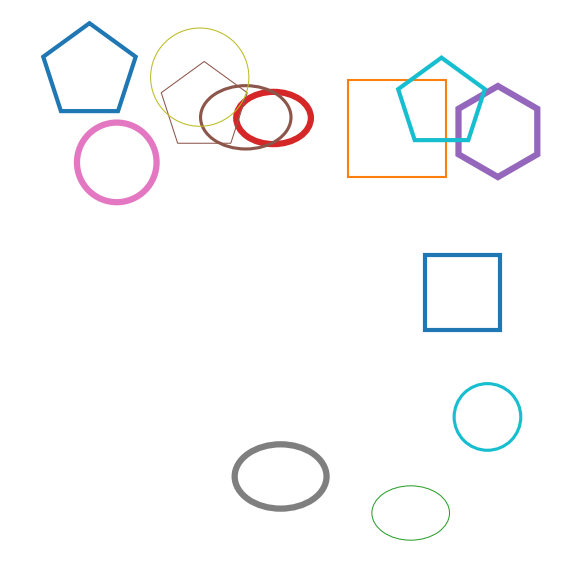[{"shape": "pentagon", "thickness": 2, "radius": 0.42, "center": [0.155, 0.875]}, {"shape": "square", "thickness": 2, "radius": 0.32, "center": [0.801, 0.492]}, {"shape": "square", "thickness": 1, "radius": 0.42, "center": [0.688, 0.777]}, {"shape": "oval", "thickness": 0.5, "radius": 0.34, "center": [0.711, 0.111]}, {"shape": "oval", "thickness": 3, "radius": 0.32, "center": [0.474, 0.795]}, {"shape": "hexagon", "thickness": 3, "radius": 0.39, "center": [0.862, 0.771]}, {"shape": "pentagon", "thickness": 0.5, "radius": 0.39, "center": [0.354, 0.814]}, {"shape": "oval", "thickness": 1.5, "radius": 0.39, "center": [0.426, 0.796]}, {"shape": "circle", "thickness": 3, "radius": 0.34, "center": [0.202, 0.718]}, {"shape": "oval", "thickness": 3, "radius": 0.4, "center": [0.486, 0.174]}, {"shape": "circle", "thickness": 0.5, "radius": 0.43, "center": [0.346, 0.866]}, {"shape": "pentagon", "thickness": 2, "radius": 0.39, "center": [0.764, 0.82]}, {"shape": "circle", "thickness": 1.5, "radius": 0.29, "center": [0.844, 0.277]}]